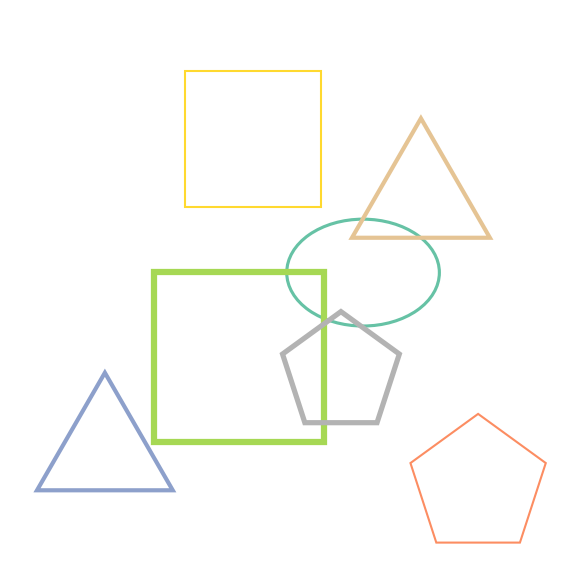[{"shape": "oval", "thickness": 1.5, "radius": 0.66, "center": [0.629, 0.527]}, {"shape": "pentagon", "thickness": 1, "radius": 0.62, "center": [0.828, 0.159]}, {"shape": "triangle", "thickness": 2, "radius": 0.68, "center": [0.182, 0.218]}, {"shape": "square", "thickness": 3, "radius": 0.74, "center": [0.414, 0.381]}, {"shape": "square", "thickness": 1, "radius": 0.59, "center": [0.438, 0.758]}, {"shape": "triangle", "thickness": 2, "radius": 0.69, "center": [0.729, 0.656]}, {"shape": "pentagon", "thickness": 2.5, "radius": 0.53, "center": [0.59, 0.353]}]